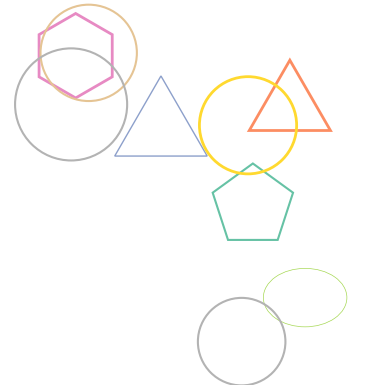[{"shape": "pentagon", "thickness": 1.5, "radius": 0.55, "center": [0.657, 0.466]}, {"shape": "triangle", "thickness": 2, "radius": 0.61, "center": [0.753, 0.722]}, {"shape": "triangle", "thickness": 1, "radius": 0.69, "center": [0.418, 0.664]}, {"shape": "hexagon", "thickness": 2, "radius": 0.55, "center": [0.197, 0.855]}, {"shape": "oval", "thickness": 0.5, "radius": 0.54, "center": [0.793, 0.227]}, {"shape": "circle", "thickness": 2, "radius": 0.63, "center": [0.644, 0.675]}, {"shape": "circle", "thickness": 1.5, "radius": 0.63, "center": [0.23, 0.863]}, {"shape": "circle", "thickness": 1.5, "radius": 0.73, "center": [0.185, 0.729]}, {"shape": "circle", "thickness": 1.5, "radius": 0.57, "center": [0.628, 0.113]}]